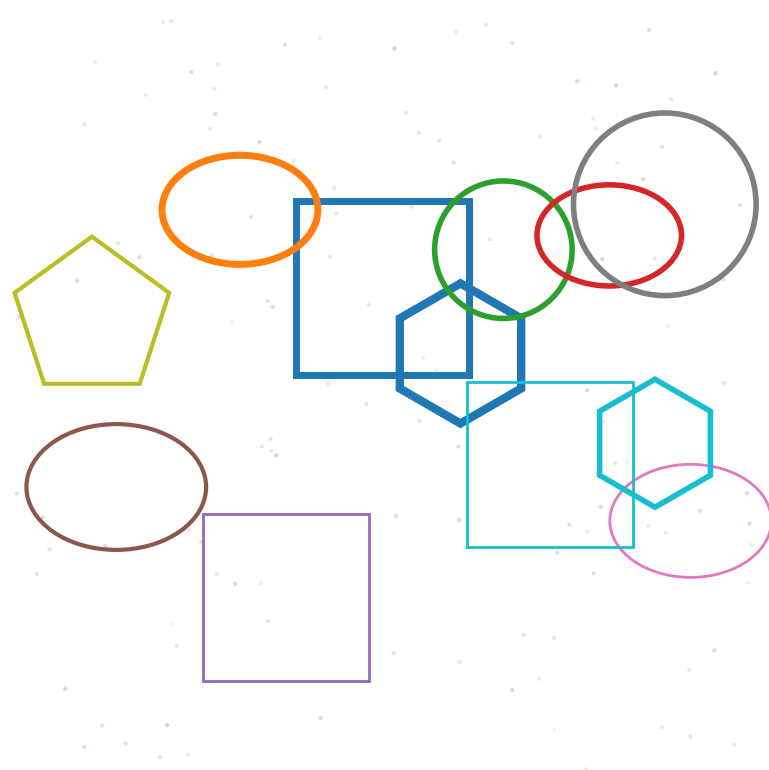[{"shape": "hexagon", "thickness": 3, "radius": 0.45, "center": [0.598, 0.541]}, {"shape": "square", "thickness": 2.5, "radius": 0.56, "center": [0.496, 0.626]}, {"shape": "oval", "thickness": 2.5, "radius": 0.51, "center": [0.312, 0.728]}, {"shape": "circle", "thickness": 2, "radius": 0.45, "center": [0.654, 0.676]}, {"shape": "oval", "thickness": 2, "radius": 0.47, "center": [0.791, 0.694]}, {"shape": "square", "thickness": 1, "radius": 0.54, "center": [0.371, 0.224]}, {"shape": "oval", "thickness": 1.5, "radius": 0.58, "center": [0.151, 0.368]}, {"shape": "oval", "thickness": 1, "radius": 0.52, "center": [0.897, 0.324]}, {"shape": "circle", "thickness": 2, "radius": 0.59, "center": [0.863, 0.735]}, {"shape": "pentagon", "thickness": 1.5, "radius": 0.53, "center": [0.119, 0.587]}, {"shape": "square", "thickness": 1, "radius": 0.54, "center": [0.714, 0.397]}, {"shape": "hexagon", "thickness": 2, "radius": 0.42, "center": [0.851, 0.424]}]